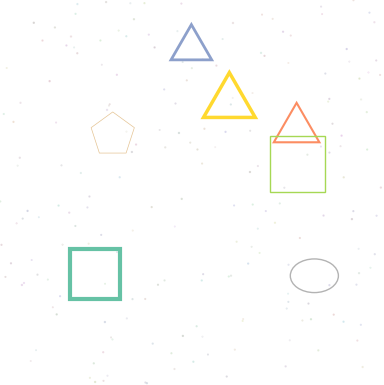[{"shape": "square", "thickness": 3, "radius": 0.33, "center": [0.247, 0.288]}, {"shape": "triangle", "thickness": 1.5, "radius": 0.34, "center": [0.77, 0.665]}, {"shape": "triangle", "thickness": 2, "radius": 0.31, "center": [0.497, 0.875]}, {"shape": "square", "thickness": 1, "radius": 0.36, "center": [0.772, 0.574]}, {"shape": "triangle", "thickness": 2.5, "radius": 0.39, "center": [0.596, 0.734]}, {"shape": "pentagon", "thickness": 0.5, "radius": 0.3, "center": [0.293, 0.65]}, {"shape": "oval", "thickness": 1, "radius": 0.31, "center": [0.817, 0.284]}]